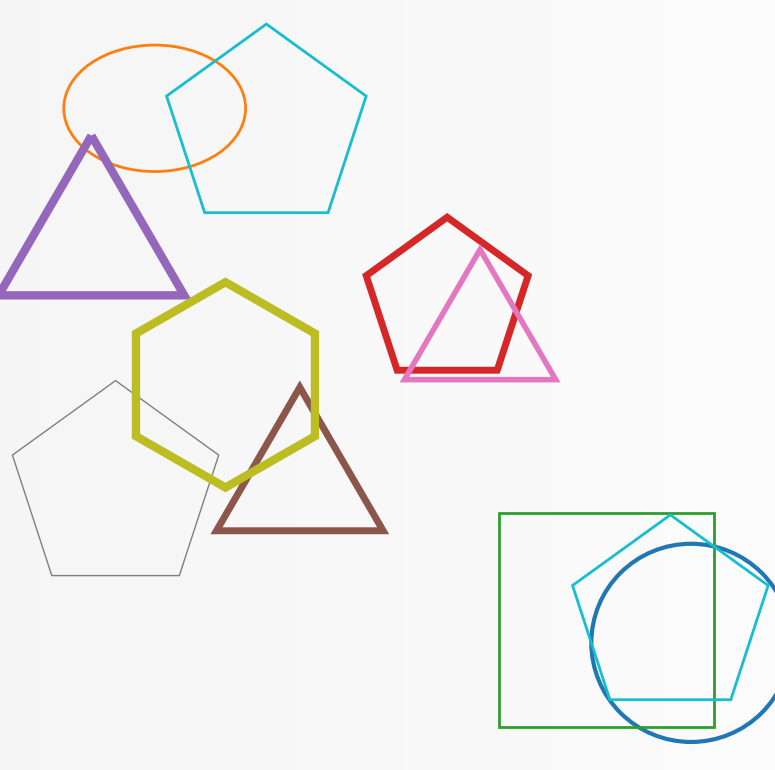[{"shape": "circle", "thickness": 1.5, "radius": 0.64, "center": [0.892, 0.165]}, {"shape": "oval", "thickness": 1, "radius": 0.59, "center": [0.2, 0.859]}, {"shape": "square", "thickness": 1, "radius": 0.69, "center": [0.783, 0.195]}, {"shape": "pentagon", "thickness": 2.5, "radius": 0.55, "center": [0.577, 0.608]}, {"shape": "triangle", "thickness": 3, "radius": 0.69, "center": [0.118, 0.686]}, {"shape": "triangle", "thickness": 2.5, "radius": 0.62, "center": [0.387, 0.373]}, {"shape": "triangle", "thickness": 2, "radius": 0.56, "center": [0.619, 0.563]}, {"shape": "pentagon", "thickness": 0.5, "radius": 0.7, "center": [0.149, 0.366]}, {"shape": "hexagon", "thickness": 3, "radius": 0.67, "center": [0.291, 0.5]}, {"shape": "pentagon", "thickness": 1, "radius": 0.68, "center": [0.344, 0.833]}, {"shape": "pentagon", "thickness": 1, "radius": 0.66, "center": [0.865, 0.199]}]